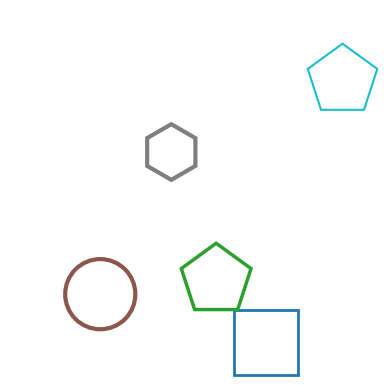[{"shape": "square", "thickness": 2, "radius": 0.42, "center": [0.691, 0.111]}, {"shape": "pentagon", "thickness": 2.5, "radius": 0.48, "center": [0.561, 0.273]}, {"shape": "circle", "thickness": 3, "radius": 0.46, "center": [0.26, 0.236]}, {"shape": "hexagon", "thickness": 3, "radius": 0.36, "center": [0.445, 0.605]}, {"shape": "pentagon", "thickness": 1.5, "radius": 0.47, "center": [0.89, 0.792]}]